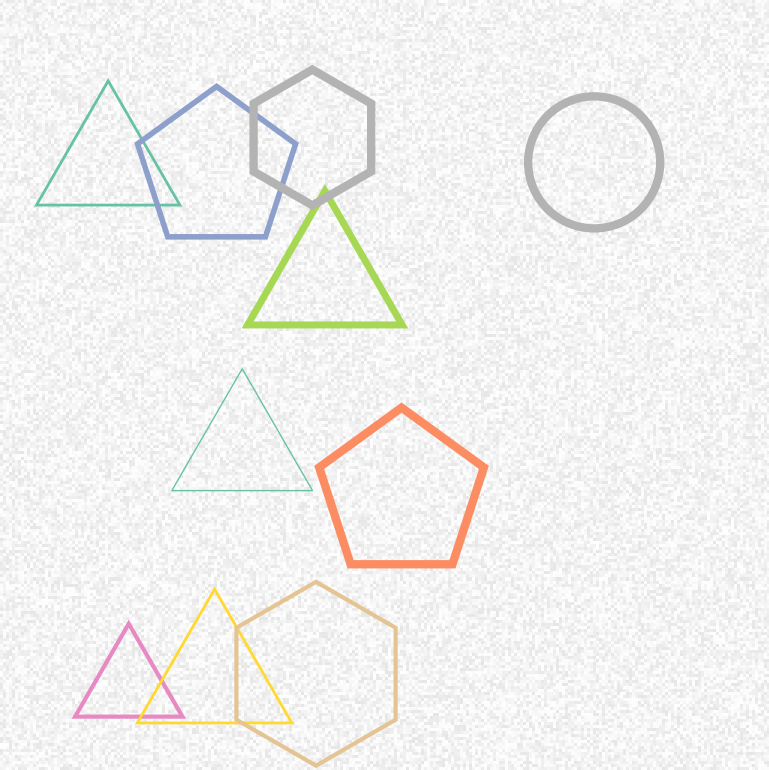[{"shape": "triangle", "thickness": 0.5, "radius": 0.53, "center": [0.315, 0.416]}, {"shape": "triangle", "thickness": 1, "radius": 0.54, "center": [0.14, 0.787]}, {"shape": "pentagon", "thickness": 3, "radius": 0.56, "center": [0.521, 0.358]}, {"shape": "pentagon", "thickness": 2, "radius": 0.54, "center": [0.281, 0.78]}, {"shape": "triangle", "thickness": 1.5, "radius": 0.4, "center": [0.167, 0.11]}, {"shape": "triangle", "thickness": 2.5, "radius": 0.58, "center": [0.422, 0.636]}, {"shape": "triangle", "thickness": 1, "radius": 0.58, "center": [0.279, 0.119]}, {"shape": "hexagon", "thickness": 1.5, "radius": 0.6, "center": [0.41, 0.125]}, {"shape": "circle", "thickness": 3, "radius": 0.43, "center": [0.772, 0.789]}, {"shape": "hexagon", "thickness": 3, "radius": 0.44, "center": [0.406, 0.821]}]